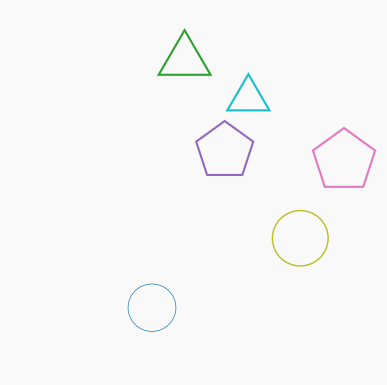[{"shape": "circle", "thickness": 0.5, "radius": 0.31, "center": [0.392, 0.201]}, {"shape": "triangle", "thickness": 1.5, "radius": 0.39, "center": [0.476, 0.844]}, {"shape": "pentagon", "thickness": 1.5, "radius": 0.39, "center": [0.58, 0.608]}, {"shape": "pentagon", "thickness": 1.5, "radius": 0.42, "center": [0.888, 0.583]}, {"shape": "circle", "thickness": 1, "radius": 0.36, "center": [0.775, 0.381]}, {"shape": "triangle", "thickness": 1.5, "radius": 0.31, "center": [0.641, 0.745]}]